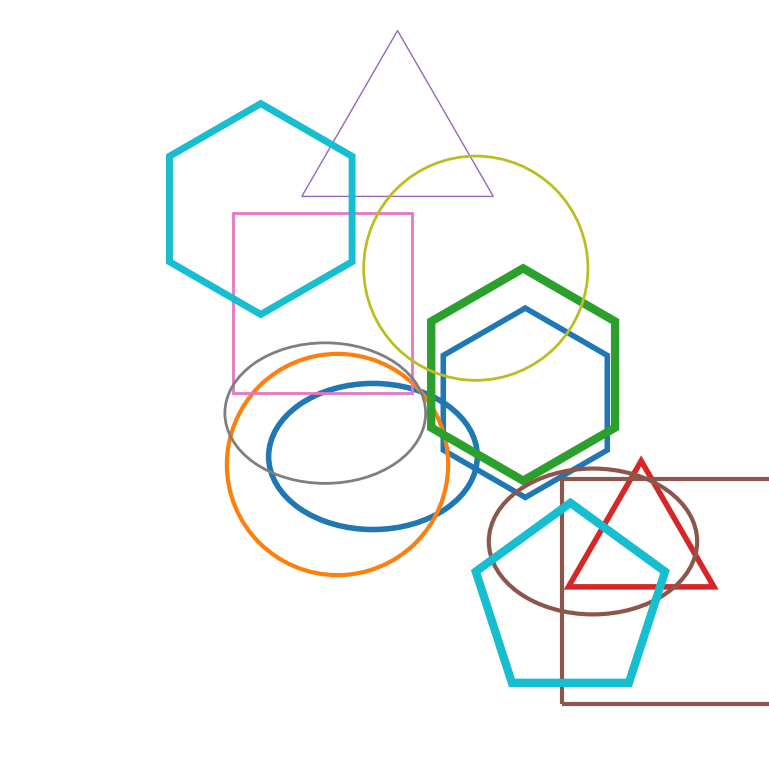[{"shape": "hexagon", "thickness": 2, "radius": 0.61, "center": [0.682, 0.477]}, {"shape": "oval", "thickness": 2, "radius": 0.68, "center": [0.484, 0.407]}, {"shape": "circle", "thickness": 1.5, "radius": 0.72, "center": [0.438, 0.397]}, {"shape": "hexagon", "thickness": 3, "radius": 0.69, "center": [0.679, 0.514]}, {"shape": "triangle", "thickness": 2, "radius": 0.55, "center": [0.833, 0.292]}, {"shape": "triangle", "thickness": 0.5, "radius": 0.72, "center": [0.516, 0.817]}, {"shape": "oval", "thickness": 1.5, "radius": 0.68, "center": [0.77, 0.297]}, {"shape": "square", "thickness": 1.5, "radius": 0.73, "center": [0.876, 0.232]}, {"shape": "square", "thickness": 1, "radius": 0.58, "center": [0.419, 0.607]}, {"shape": "oval", "thickness": 1, "radius": 0.65, "center": [0.422, 0.463]}, {"shape": "circle", "thickness": 1, "radius": 0.73, "center": [0.618, 0.652]}, {"shape": "hexagon", "thickness": 2.5, "radius": 0.68, "center": [0.339, 0.729]}, {"shape": "pentagon", "thickness": 3, "radius": 0.65, "center": [0.741, 0.218]}]